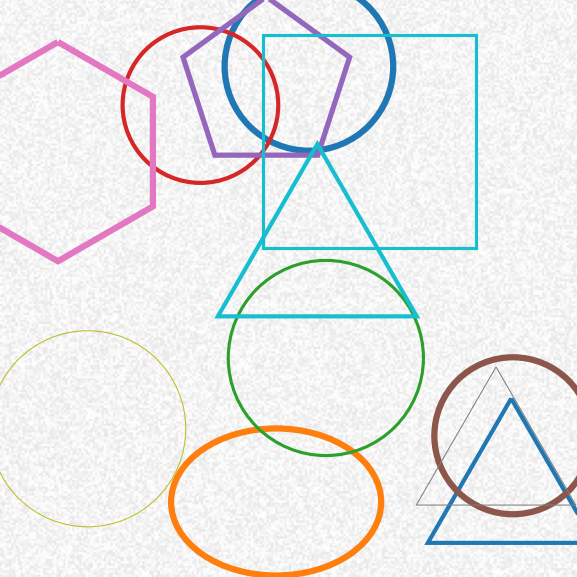[{"shape": "circle", "thickness": 3, "radius": 0.73, "center": [0.535, 0.884]}, {"shape": "triangle", "thickness": 2, "radius": 0.83, "center": [0.885, 0.142]}, {"shape": "oval", "thickness": 3, "radius": 0.91, "center": [0.478, 0.13]}, {"shape": "circle", "thickness": 1.5, "radius": 0.84, "center": [0.564, 0.379]}, {"shape": "circle", "thickness": 2, "radius": 0.67, "center": [0.347, 0.817]}, {"shape": "pentagon", "thickness": 2.5, "radius": 0.76, "center": [0.461, 0.853]}, {"shape": "circle", "thickness": 3, "radius": 0.68, "center": [0.888, 0.245]}, {"shape": "hexagon", "thickness": 3, "radius": 0.95, "center": [0.1, 0.737]}, {"shape": "triangle", "thickness": 0.5, "radius": 0.8, "center": [0.859, 0.204]}, {"shape": "circle", "thickness": 0.5, "radius": 0.85, "center": [0.152, 0.257]}, {"shape": "triangle", "thickness": 2, "radius": 0.99, "center": [0.55, 0.551]}, {"shape": "square", "thickness": 1.5, "radius": 0.92, "center": [0.639, 0.753]}]